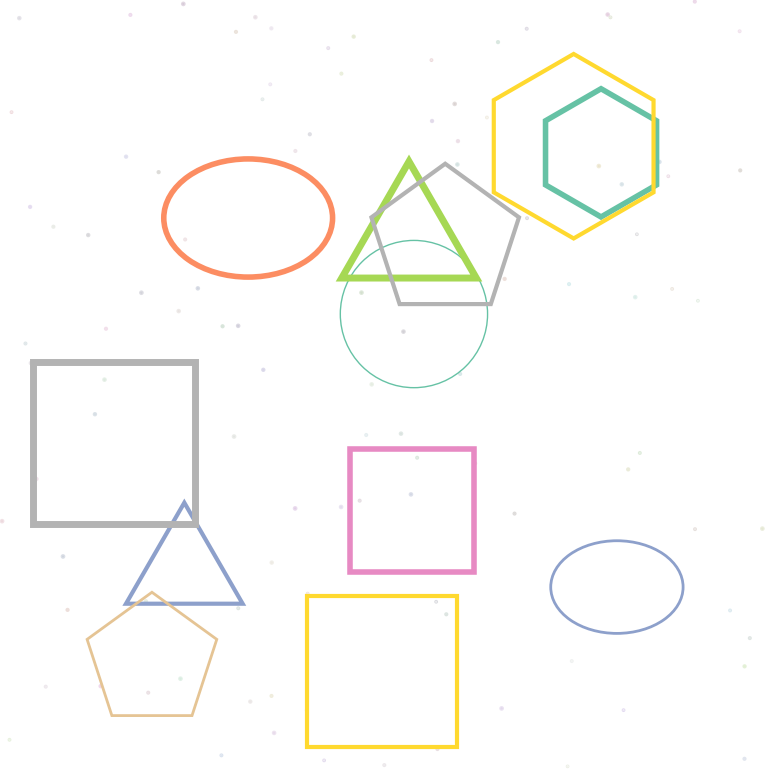[{"shape": "circle", "thickness": 0.5, "radius": 0.48, "center": [0.538, 0.592]}, {"shape": "hexagon", "thickness": 2, "radius": 0.42, "center": [0.781, 0.802]}, {"shape": "oval", "thickness": 2, "radius": 0.55, "center": [0.322, 0.717]}, {"shape": "oval", "thickness": 1, "radius": 0.43, "center": [0.801, 0.238]}, {"shape": "triangle", "thickness": 1.5, "radius": 0.44, "center": [0.239, 0.26]}, {"shape": "square", "thickness": 2, "radius": 0.4, "center": [0.535, 0.337]}, {"shape": "triangle", "thickness": 2.5, "radius": 0.5, "center": [0.531, 0.689]}, {"shape": "square", "thickness": 1.5, "radius": 0.49, "center": [0.496, 0.128]}, {"shape": "hexagon", "thickness": 1.5, "radius": 0.6, "center": [0.745, 0.81]}, {"shape": "pentagon", "thickness": 1, "radius": 0.44, "center": [0.197, 0.142]}, {"shape": "pentagon", "thickness": 1.5, "radius": 0.5, "center": [0.578, 0.687]}, {"shape": "square", "thickness": 2.5, "radius": 0.53, "center": [0.148, 0.425]}]